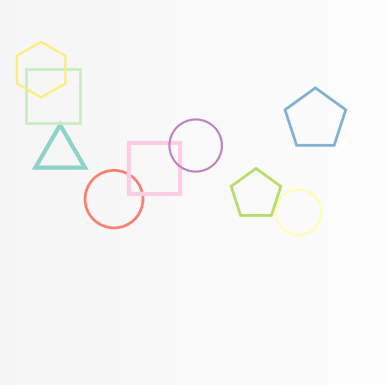[{"shape": "triangle", "thickness": 3, "radius": 0.37, "center": [0.155, 0.602]}, {"shape": "circle", "thickness": 1.5, "radius": 0.29, "center": [0.771, 0.449]}, {"shape": "circle", "thickness": 2, "radius": 0.37, "center": [0.294, 0.483]}, {"shape": "pentagon", "thickness": 2, "radius": 0.41, "center": [0.814, 0.689]}, {"shape": "pentagon", "thickness": 2, "radius": 0.34, "center": [0.661, 0.495]}, {"shape": "square", "thickness": 3, "radius": 0.33, "center": [0.399, 0.562]}, {"shape": "circle", "thickness": 1.5, "radius": 0.34, "center": [0.505, 0.622]}, {"shape": "square", "thickness": 2, "radius": 0.35, "center": [0.137, 0.752]}, {"shape": "hexagon", "thickness": 1.5, "radius": 0.36, "center": [0.106, 0.819]}]